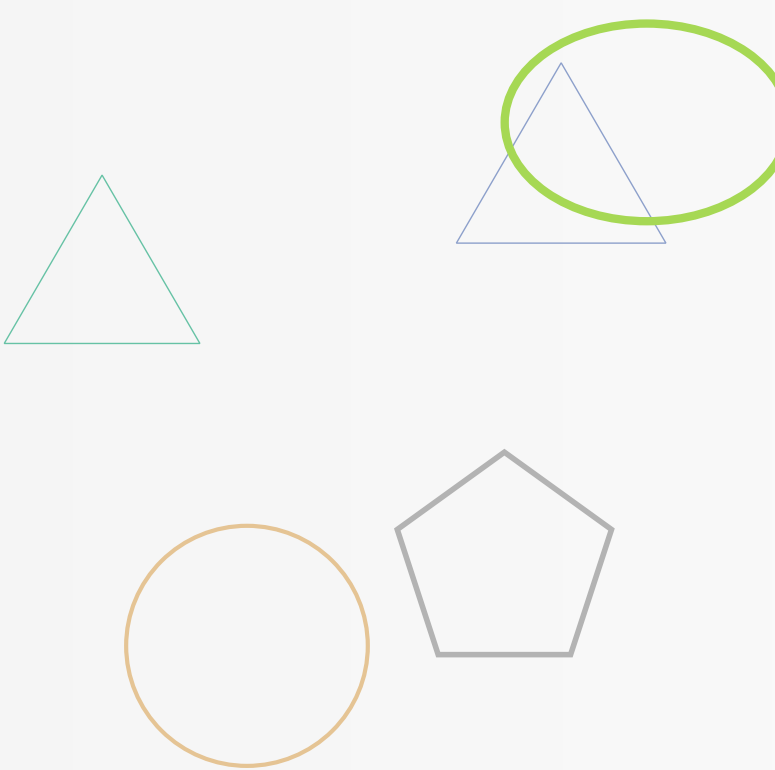[{"shape": "triangle", "thickness": 0.5, "radius": 0.73, "center": [0.132, 0.627]}, {"shape": "triangle", "thickness": 0.5, "radius": 0.78, "center": [0.724, 0.762]}, {"shape": "oval", "thickness": 3, "radius": 0.92, "center": [0.835, 0.841]}, {"shape": "circle", "thickness": 1.5, "radius": 0.78, "center": [0.319, 0.161]}, {"shape": "pentagon", "thickness": 2, "radius": 0.73, "center": [0.651, 0.267]}]